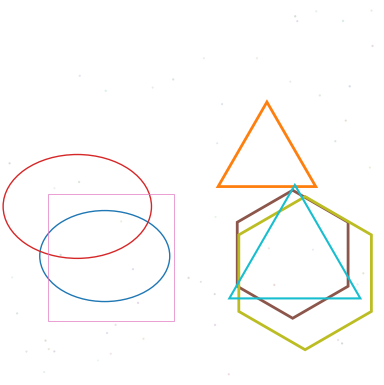[{"shape": "oval", "thickness": 1, "radius": 0.84, "center": [0.272, 0.335]}, {"shape": "triangle", "thickness": 2, "radius": 0.73, "center": [0.693, 0.589]}, {"shape": "oval", "thickness": 1, "radius": 0.96, "center": [0.201, 0.464]}, {"shape": "hexagon", "thickness": 2, "radius": 0.83, "center": [0.76, 0.34]}, {"shape": "square", "thickness": 0.5, "radius": 0.82, "center": [0.288, 0.332]}, {"shape": "hexagon", "thickness": 2, "radius": 0.99, "center": [0.792, 0.291]}, {"shape": "triangle", "thickness": 1.5, "radius": 0.98, "center": [0.766, 0.323]}]